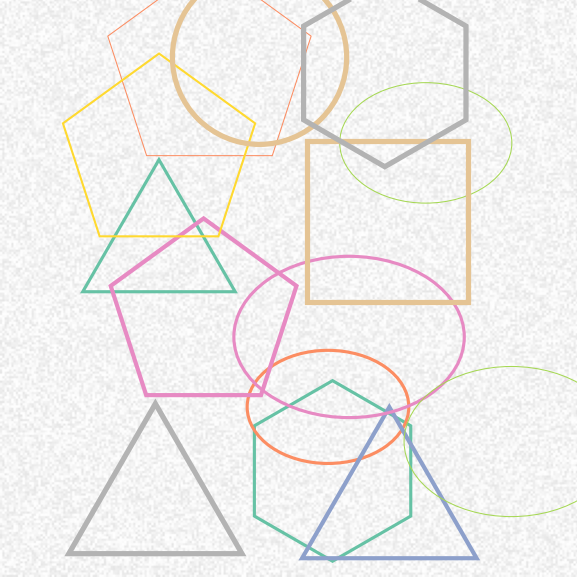[{"shape": "hexagon", "thickness": 1.5, "radius": 0.78, "center": [0.576, 0.184]}, {"shape": "triangle", "thickness": 1.5, "radius": 0.76, "center": [0.275, 0.57]}, {"shape": "oval", "thickness": 1.5, "radius": 0.7, "center": [0.568, 0.295]}, {"shape": "pentagon", "thickness": 0.5, "radius": 0.93, "center": [0.363, 0.879]}, {"shape": "triangle", "thickness": 2, "radius": 0.87, "center": [0.674, 0.12]}, {"shape": "oval", "thickness": 1.5, "radius": 1.0, "center": [0.604, 0.416]}, {"shape": "pentagon", "thickness": 2, "radius": 0.85, "center": [0.353, 0.452]}, {"shape": "oval", "thickness": 0.5, "radius": 0.93, "center": [0.885, 0.235]}, {"shape": "oval", "thickness": 0.5, "radius": 0.75, "center": [0.737, 0.752]}, {"shape": "pentagon", "thickness": 1, "radius": 0.87, "center": [0.275, 0.731]}, {"shape": "square", "thickness": 2.5, "radius": 0.7, "center": [0.671, 0.616]}, {"shape": "circle", "thickness": 2.5, "radius": 0.75, "center": [0.449, 0.9]}, {"shape": "triangle", "thickness": 2.5, "radius": 0.87, "center": [0.269, 0.127]}, {"shape": "hexagon", "thickness": 2.5, "radius": 0.81, "center": [0.666, 0.873]}]